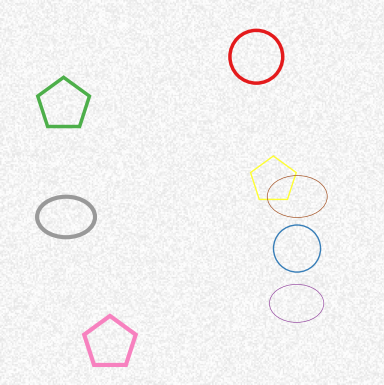[{"shape": "circle", "thickness": 2.5, "radius": 0.34, "center": [0.666, 0.853]}, {"shape": "circle", "thickness": 1, "radius": 0.31, "center": [0.771, 0.354]}, {"shape": "pentagon", "thickness": 2.5, "radius": 0.35, "center": [0.165, 0.728]}, {"shape": "oval", "thickness": 0.5, "radius": 0.35, "center": [0.77, 0.212]}, {"shape": "pentagon", "thickness": 1, "radius": 0.31, "center": [0.71, 0.532]}, {"shape": "oval", "thickness": 0.5, "radius": 0.39, "center": [0.772, 0.49]}, {"shape": "pentagon", "thickness": 3, "radius": 0.35, "center": [0.286, 0.109]}, {"shape": "oval", "thickness": 3, "radius": 0.38, "center": [0.172, 0.436]}]